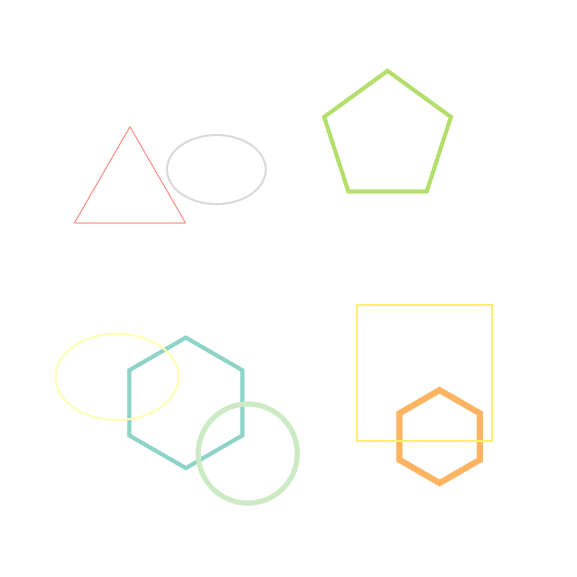[{"shape": "hexagon", "thickness": 2, "radius": 0.56, "center": [0.322, 0.302]}, {"shape": "oval", "thickness": 1, "radius": 0.53, "center": [0.203, 0.346]}, {"shape": "triangle", "thickness": 0.5, "radius": 0.56, "center": [0.225, 0.669]}, {"shape": "hexagon", "thickness": 3, "radius": 0.4, "center": [0.761, 0.243]}, {"shape": "pentagon", "thickness": 2, "radius": 0.58, "center": [0.671, 0.761]}, {"shape": "oval", "thickness": 1, "radius": 0.43, "center": [0.375, 0.706]}, {"shape": "circle", "thickness": 2.5, "radius": 0.43, "center": [0.429, 0.214]}, {"shape": "square", "thickness": 1, "radius": 0.59, "center": [0.735, 0.353]}]